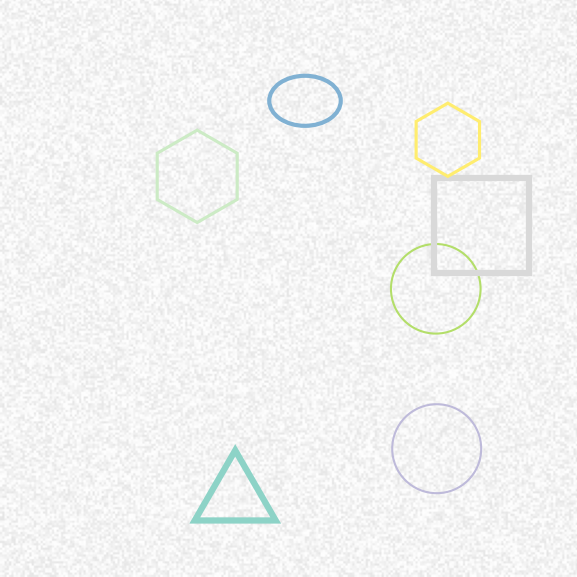[{"shape": "triangle", "thickness": 3, "radius": 0.4, "center": [0.407, 0.138]}, {"shape": "circle", "thickness": 1, "radius": 0.39, "center": [0.756, 0.222]}, {"shape": "oval", "thickness": 2, "radius": 0.31, "center": [0.528, 0.825]}, {"shape": "circle", "thickness": 1, "radius": 0.39, "center": [0.755, 0.499]}, {"shape": "square", "thickness": 3, "radius": 0.41, "center": [0.833, 0.608]}, {"shape": "hexagon", "thickness": 1.5, "radius": 0.4, "center": [0.341, 0.694]}, {"shape": "hexagon", "thickness": 1.5, "radius": 0.32, "center": [0.775, 0.757]}]